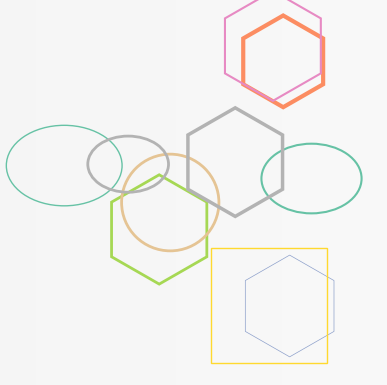[{"shape": "oval", "thickness": 1.5, "radius": 0.65, "center": [0.804, 0.536]}, {"shape": "oval", "thickness": 1, "radius": 0.75, "center": [0.166, 0.57]}, {"shape": "hexagon", "thickness": 3, "radius": 0.6, "center": [0.731, 0.841]}, {"shape": "hexagon", "thickness": 0.5, "radius": 0.66, "center": [0.747, 0.205]}, {"shape": "hexagon", "thickness": 1.5, "radius": 0.71, "center": [0.704, 0.881]}, {"shape": "hexagon", "thickness": 2, "radius": 0.71, "center": [0.411, 0.404]}, {"shape": "square", "thickness": 1, "radius": 0.75, "center": [0.693, 0.207]}, {"shape": "circle", "thickness": 2, "radius": 0.63, "center": [0.439, 0.474]}, {"shape": "hexagon", "thickness": 2.5, "radius": 0.7, "center": [0.607, 0.579]}, {"shape": "oval", "thickness": 2, "radius": 0.52, "center": [0.331, 0.574]}]